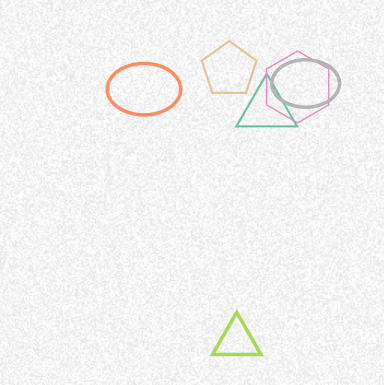[{"shape": "triangle", "thickness": 1.5, "radius": 0.46, "center": [0.693, 0.717]}, {"shape": "oval", "thickness": 2.5, "radius": 0.48, "center": [0.374, 0.768]}, {"shape": "hexagon", "thickness": 1, "radius": 0.47, "center": [0.773, 0.774]}, {"shape": "triangle", "thickness": 2.5, "radius": 0.36, "center": [0.615, 0.116]}, {"shape": "pentagon", "thickness": 1.5, "radius": 0.37, "center": [0.595, 0.819]}, {"shape": "oval", "thickness": 2.5, "radius": 0.44, "center": [0.794, 0.783]}]